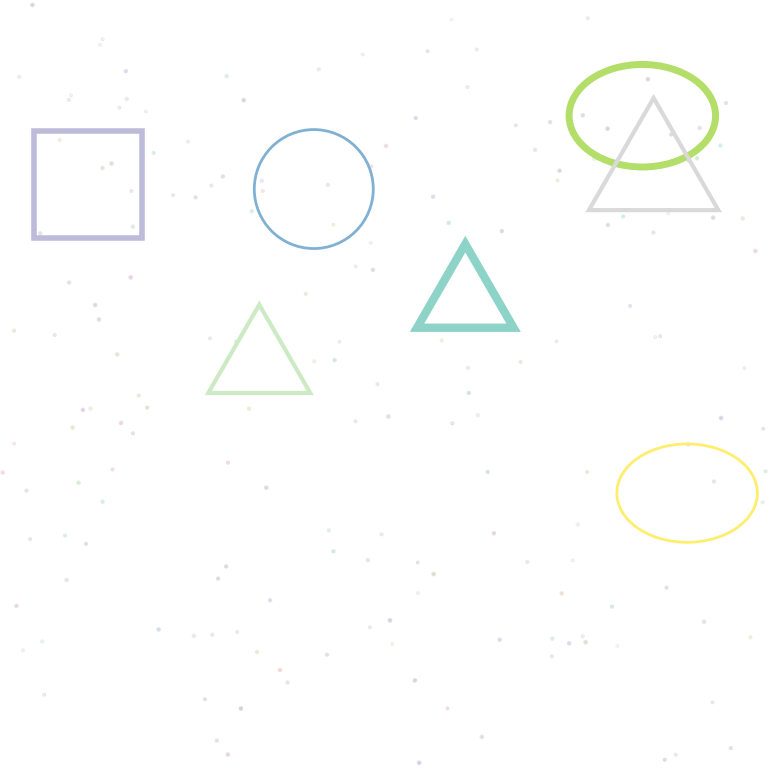[{"shape": "triangle", "thickness": 3, "radius": 0.36, "center": [0.604, 0.611]}, {"shape": "square", "thickness": 2, "radius": 0.35, "center": [0.114, 0.76]}, {"shape": "circle", "thickness": 1, "radius": 0.39, "center": [0.407, 0.754]}, {"shape": "oval", "thickness": 2.5, "radius": 0.48, "center": [0.834, 0.85]}, {"shape": "triangle", "thickness": 1.5, "radius": 0.49, "center": [0.849, 0.776]}, {"shape": "triangle", "thickness": 1.5, "radius": 0.38, "center": [0.337, 0.528]}, {"shape": "oval", "thickness": 1, "radius": 0.46, "center": [0.892, 0.36]}]